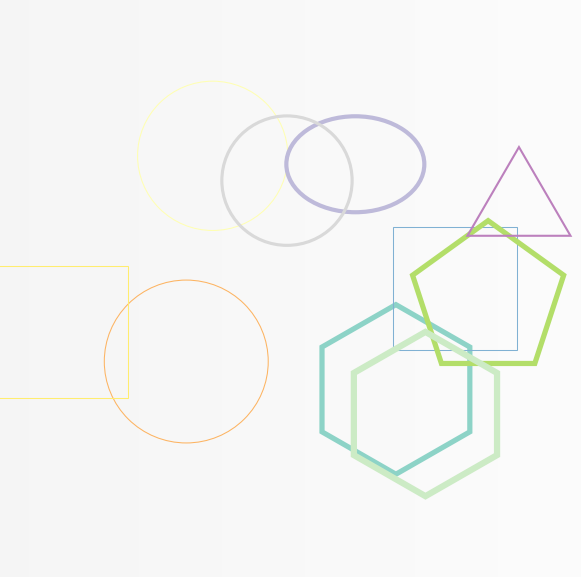[{"shape": "hexagon", "thickness": 2.5, "radius": 0.73, "center": [0.681, 0.325]}, {"shape": "circle", "thickness": 0.5, "radius": 0.65, "center": [0.366, 0.729]}, {"shape": "oval", "thickness": 2, "radius": 0.59, "center": [0.611, 0.715]}, {"shape": "square", "thickness": 0.5, "radius": 0.53, "center": [0.782, 0.499]}, {"shape": "circle", "thickness": 0.5, "radius": 0.71, "center": [0.32, 0.373]}, {"shape": "pentagon", "thickness": 2.5, "radius": 0.68, "center": [0.84, 0.48]}, {"shape": "circle", "thickness": 1.5, "radius": 0.56, "center": [0.494, 0.686]}, {"shape": "triangle", "thickness": 1, "radius": 0.51, "center": [0.893, 0.642]}, {"shape": "hexagon", "thickness": 3, "radius": 0.71, "center": [0.732, 0.282]}, {"shape": "square", "thickness": 0.5, "radius": 0.57, "center": [0.106, 0.424]}]